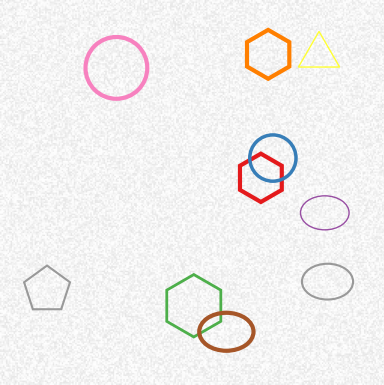[{"shape": "hexagon", "thickness": 3, "radius": 0.31, "center": [0.678, 0.538]}, {"shape": "circle", "thickness": 2.5, "radius": 0.3, "center": [0.709, 0.589]}, {"shape": "hexagon", "thickness": 2, "radius": 0.41, "center": [0.503, 0.206]}, {"shape": "oval", "thickness": 1, "radius": 0.32, "center": [0.844, 0.447]}, {"shape": "hexagon", "thickness": 3, "radius": 0.32, "center": [0.697, 0.859]}, {"shape": "triangle", "thickness": 1, "radius": 0.31, "center": [0.829, 0.857]}, {"shape": "oval", "thickness": 3, "radius": 0.35, "center": [0.588, 0.138]}, {"shape": "circle", "thickness": 3, "radius": 0.4, "center": [0.302, 0.824]}, {"shape": "oval", "thickness": 1.5, "radius": 0.33, "center": [0.851, 0.268]}, {"shape": "pentagon", "thickness": 1.5, "radius": 0.31, "center": [0.122, 0.248]}]